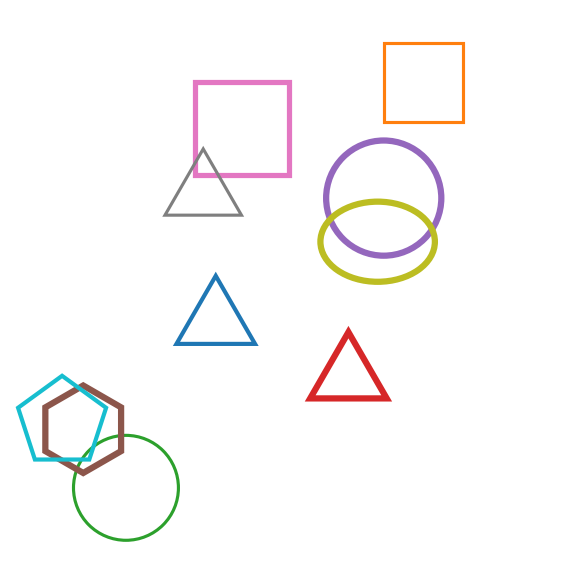[{"shape": "triangle", "thickness": 2, "radius": 0.39, "center": [0.374, 0.443]}, {"shape": "square", "thickness": 1.5, "radius": 0.34, "center": [0.733, 0.856]}, {"shape": "circle", "thickness": 1.5, "radius": 0.45, "center": [0.218, 0.154]}, {"shape": "triangle", "thickness": 3, "radius": 0.38, "center": [0.603, 0.347]}, {"shape": "circle", "thickness": 3, "radius": 0.5, "center": [0.664, 0.656]}, {"shape": "hexagon", "thickness": 3, "radius": 0.38, "center": [0.144, 0.256]}, {"shape": "square", "thickness": 2.5, "radius": 0.4, "center": [0.419, 0.776]}, {"shape": "triangle", "thickness": 1.5, "radius": 0.38, "center": [0.352, 0.665]}, {"shape": "oval", "thickness": 3, "radius": 0.5, "center": [0.654, 0.581]}, {"shape": "pentagon", "thickness": 2, "radius": 0.4, "center": [0.108, 0.268]}]